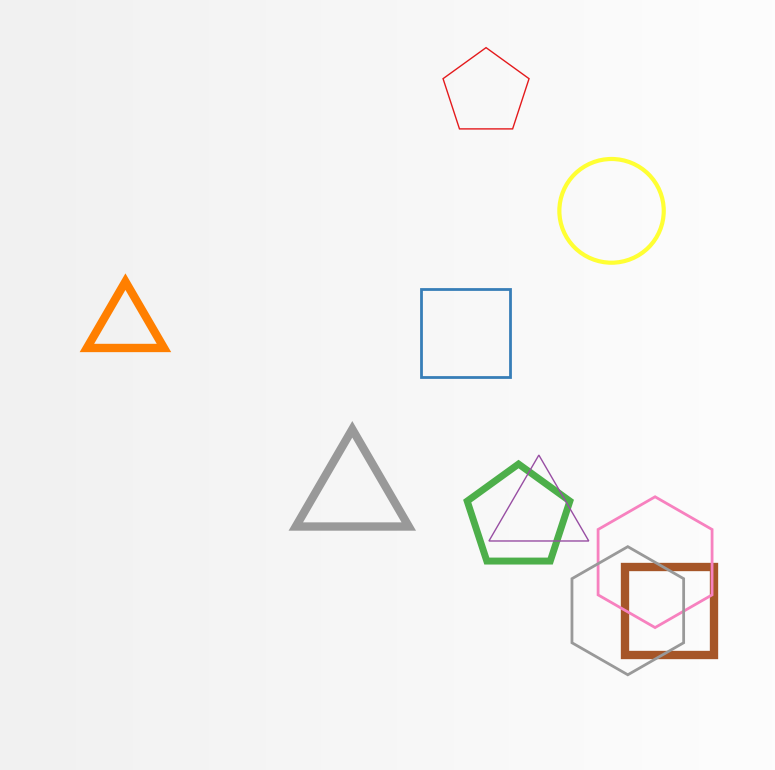[{"shape": "pentagon", "thickness": 0.5, "radius": 0.29, "center": [0.627, 0.88]}, {"shape": "square", "thickness": 1, "radius": 0.29, "center": [0.601, 0.567]}, {"shape": "pentagon", "thickness": 2.5, "radius": 0.35, "center": [0.669, 0.328]}, {"shape": "triangle", "thickness": 0.5, "radius": 0.37, "center": [0.695, 0.335]}, {"shape": "triangle", "thickness": 3, "radius": 0.29, "center": [0.162, 0.577]}, {"shape": "circle", "thickness": 1.5, "radius": 0.34, "center": [0.789, 0.726]}, {"shape": "square", "thickness": 3, "radius": 0.29, "center": [0.863, 0.206]}, {"shape": "hexagon", "thickness": 1, "radius": 0.42, "center": [0.845, 0.27]}, {"shape": "triangle", "thickness": 3, "radius": 0.42, "center": [0.455, 0.358]}, {"shape": "hexagon", "thickness": 1, "radius": 0.42, "center": [0.81, 0.207]}]